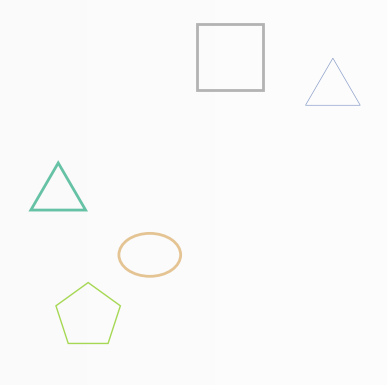[{"shape": "triangle", "thickness": 2, "radius": 0.41, "center": [0.15, 0.495]}, {"shape": "triangle", "thickness": 0.5, "radius": 0.41, "center": [0.859, 0.767]}, {"shape": "pentagon", "thickness": 1, "radius": 0.44, "center": [0.227, 0.179]}, {"shape": "oval", "thickness": 2, "radius": 0.4, "center": [0.387, 0.338]}, {"shape": "square", "thickness": 2, "radius": 0.43, "center": [0.593, 0.852]}]